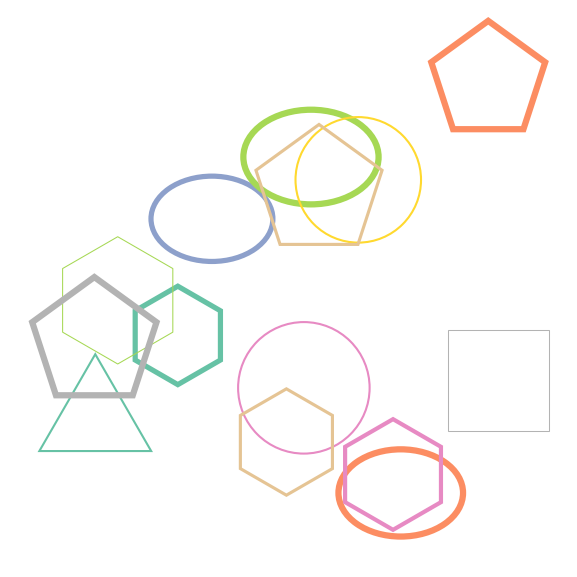[{"shape": "hexagon", "thickness": 2.5, "radius": 0.43, "center": [0.308, 0.418]}, {"shape": "triangle", "thickness": 1, "radius": 0.56, "center": [0.165, 0.274]}, {"shape": "oval", "thickness": 3, "radius": 0.54, "center": [0.694, 0.146]}, {"shape": "pentagon", "thickness": 3, "radius": 0.52, "center": [0.845, 0.859]}, {"shape": "oval", "thickness": 2.5, "radius": 0.53, "center": [0.367, 0.62]}, {"shape": "hexagon", "thickness": 2, "radius": 0.48, "center": [0.681, 0.178]}, {"shape": "circle", "thickness": 1, "radius": 0.57, "center": [0.526, 0.328]}, {"shape": "oval", "thickness": 3, "radius": 0.59, "center": [0.538, 0.727]}, {"shape": "hexagon", "thickness": 0.5, "radius": 0.55, "center": [0.204, 0.479]}, {"shape": "circle", "thickness": 1, "radius": 0.54, "center": [0.62, 0.688]}, {"shape": "hexagon", "thickness": 1.5, "radius": 0.46, "center": [0.496, 0.234]}, {"shape": "pentagon", "thickness": 1.5, "radius": 0.57, "center": [0.552, 0.669]}, {"shape": "pentagon", "thickness": 3, "radius": 0.57, "center": [0.163, 0.406]}, {"shape": "square", "thickness": 0.5, "radius": 0.44, "center": [0.863, 0.339]}]